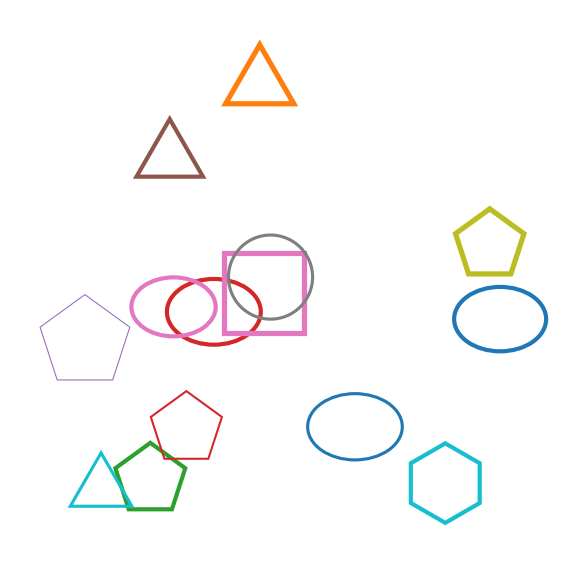[{"shape": "oval", "thickness": 2, "radius": 0.4, "center": [0.866, 0.447]}, {"shape": "oval", "thickness": 1.5, "radius": 0.41, "center": [0.615, 0.26]}, {"shape": "triangle", "thickness": 2.5, "radius": 0.34, "center": [0.45, 0.854]}, {"shape": "pentagon", "thickness": 2, "radius": 0.32, "center": [0.26, 0.169]}, {"shape": "pentagon", "thickness": 1, "radius": 0.32, "center": [0.323, 0.257]}, {"shape": "oval", "thickness": 2, "radius": 0.41, "center": [0.37, 0.459]}, {"shape": "pentagon", "thickness": 0.5, "radius": 0.41, "center": [0.147, 0.407]}, {"shape": "triangle", "thickness": 2, "radius": 0.33, "center": [0.294, 0.726]}, {"shape": "square", "thickness": 2.5, "radius": 0.35, "center": [0.458, 0.492]}, {"shape": "oval", "thickness": 2, "radius": 0.36, "center": [0.3, 0.468]}, {"shape": "circle", "thickness": 1.5, "radius": 0.36, "center": [0.468, 0.519]}, {"shape": "pentagon", "thickness": 2.5, "radius": 0.31, "center": [0.848, 0.575]}, {"shape": "triangle", "thickness": 1.5, "radius": 0.31, "center": [0.175, 0.153]}, {"shape": "hexagon", "thickness": 2, "radius": 0.34, "center": [0.771, 0.163]}]